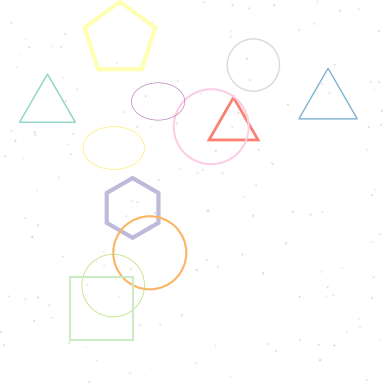[{"shape": "triangle", "thickness": 1, "radius": 0.42, "center": [0.123, 0.724]}, {"shape": "pentagon", "thickness": 3, "radius": 0.48, "center": [0.311, 0.898]}, {"shape": "hexagon", "thickness": 3, "radius": 0.39, "center": [0.344, 0.46]}, {"shape": "triangle", "thickness": 2, "radius": 0.37, "center": [0.607, 0.673]}, {"shape": "triangle", "thickness": 1, "radius": 0.44, "center": [0.852, 0.735]}, {"shape": "circle", "thickness": 1.5, "radius": 0.47, "center": [0.389, 0.343]}, {"shape": "circle", "thickness": 0.5, "radius": 0.41, "center": [0.294, 0.258]}, {"shape": "circle", "thickness": 1.5, "radius": 0.49, "center": [0.549, 0.671]}, {"shape": "circle", "thickness": 1, "radius": 0.34, "center": [0.658, 0.831]}, {"shape": "oval", "thickness": 0.5, "radius": 0.35, "center": [0.411, 0.736]}, {"shape": "square", "thickness": 1.5, "radius": 0.41, "center": [0.263, 0.198]}, {"shape": "oval", "thickness": 0.5, "radius": 0.4, "center": [0.296, 0.616]}]